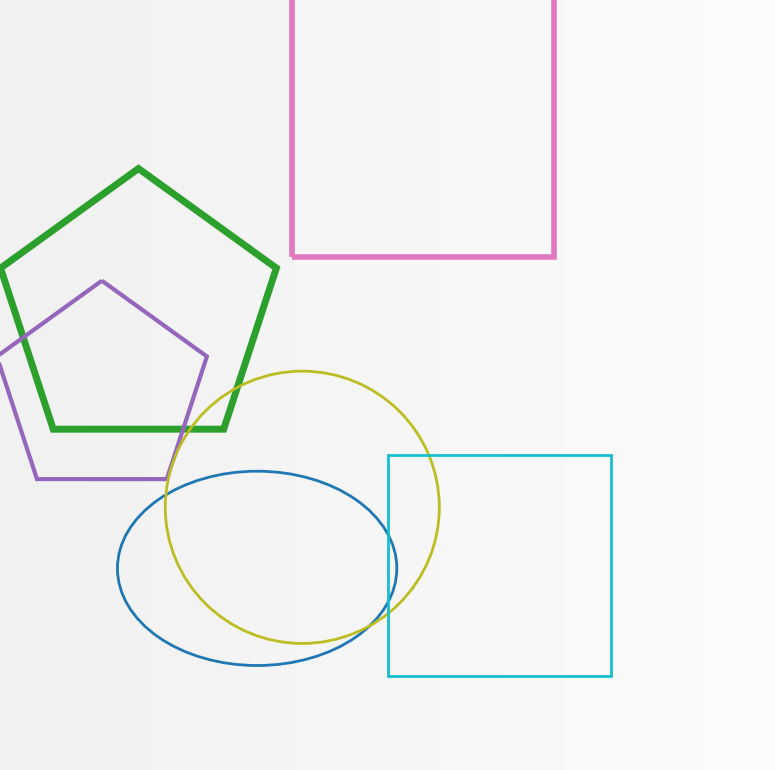[{"shape": "oval", "thickness": 1, "radius": 0.9, "center": [0.332, 0.262]}, {"shape": "pentagon", "thickness": 2.5, "radius": 0.94, "center": [0.179, 0.594]}, {"shape": "pentagon", "thickness": 1.5, "radius": 0.71, "center": [0.131, 0.493]}, {"shape": "square", "thickness": 2, "radius": 0.84, "center": [0.546, 0.835]}, {"shape": "circle", "thickness": 1, "radius": 0.88, "center": [0.39, 0.341]}, {"shape": "square", "thickness": 1, "radius": 0.72, "center": [0.645, 0.266]}]